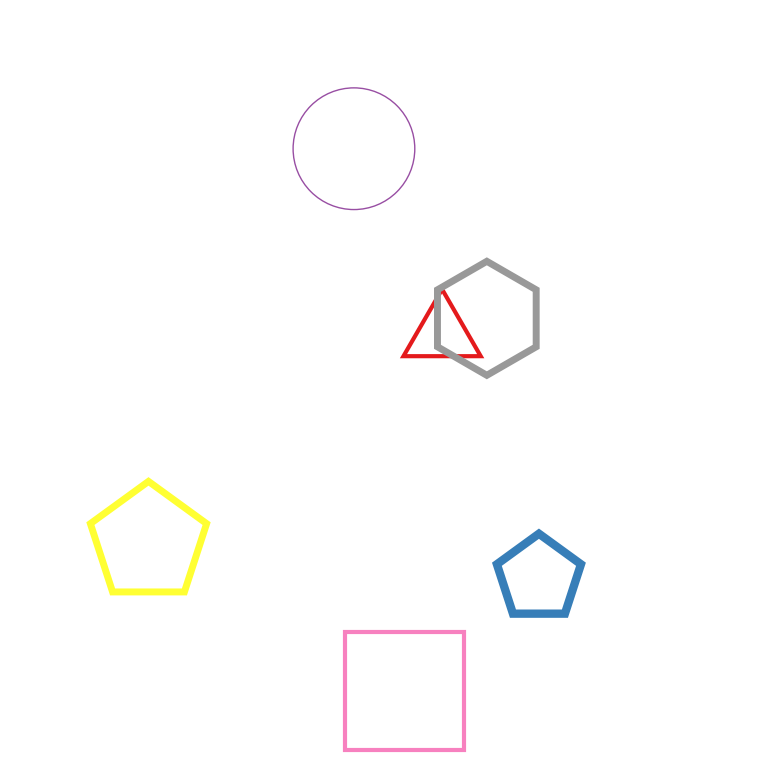[{"shape": "triangle", "thickness": 1.5, "radius": 0.29, "center": [0.574, 0.566]}, {"shape": "pentagon", "thickness": 3, "radius": 0.29, "center": [0.7, 0.249]}, {"shape": "circle", "thickness": 0.5, "radius": 0.4, "center": [0.46, 0.807]}, {"shape": "pentagon", "thickness": 2.5, "radius": 0.4, "center": [0.193, 0.295]}, {"shape": "square", "thickness": 1.5, "radius": 0.38, "center": [0.525, 0.102]}, {"shape": "hexagon", "thickness": 2.5, "radius": 0.37, "center": [0.632, 0.587]}]